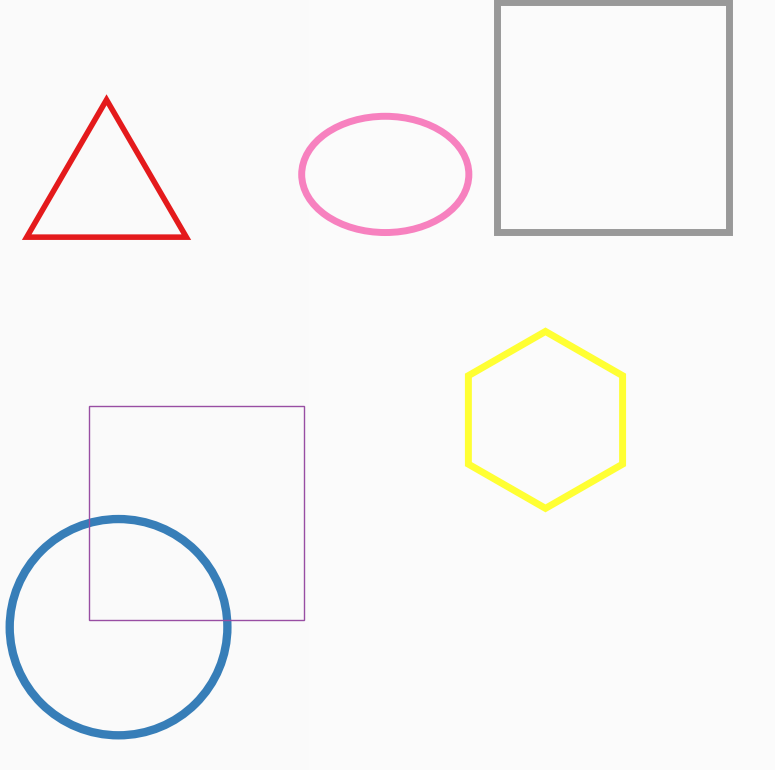[{"shape": "triangle", "thickness": 2, "radius": 0.59, "center": [0.137, 0.751]}, {"shape": "circle", "thickness": 3, "radius": 0.7, "center": [0.153, 0.185]}, {"shape": "square", "thickness": 0.5, "radius": 0.69, "center": [0.254, 0.333]}, {"shape": "hexagon", "thickness": 2.5, "radius": 0.57, "center": [0.704, 0.455]}, {"shape": "oval", "thickness": 2.5, "radius": 0.54, "center": [0.497, 0.773]}, {"shape": "square", "thickness": 2.5, "radius": 0.75, "center": [0.791, 0.848]}]